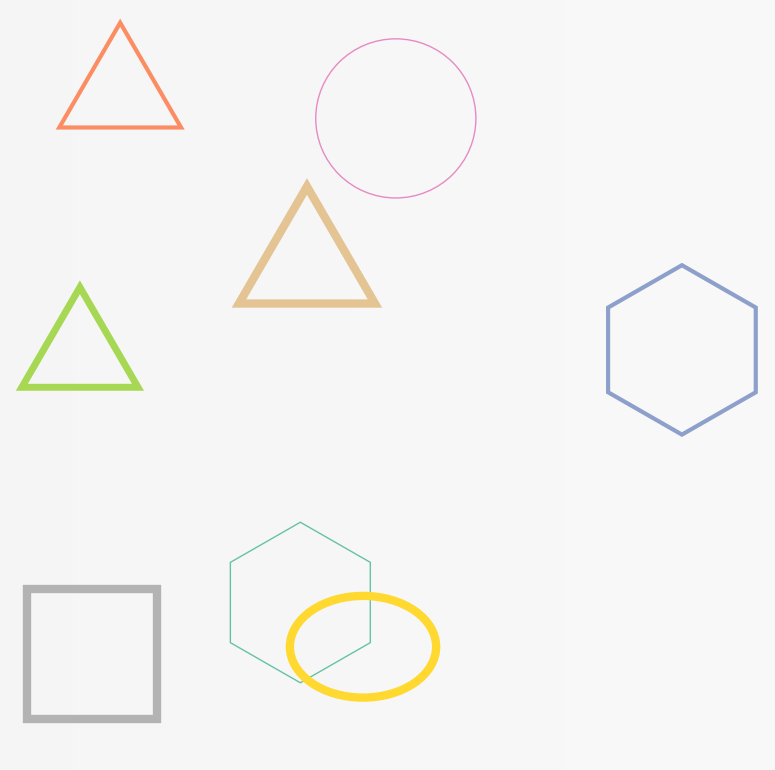[{"shape": "hexagon", "thickness": 0.5, "radius": 0.52, "center": [0.388, 0.218]}, {"shape": "triangle", "thickness": 1.5, "radius": 0.45, "center": [0.155, 0.88]}, {"shape": "hexagon", "thickness": 1.5, "radius": 0.55, "center": [0.88, 0.546]}, {"shape": "circle", "thickness": 0.5, "radius": 0.52, "center": [0.511, 0.846]}, {"shape": "triangle", "thickness": 2.5, "radius": 0.43, "center": [0.103, 0.54]}, {"shape": "oval", "thickness": 3, "radius": 0.47, "center": [0.468, 0.16]}, {"shape": "triangle", "thickness": 3, "radius": 0.51, "center": [0.396, 0.656]}, {"shape": "square", "thickness": 3, "radius": 0.42, "center": [0.119, 0.151]}]